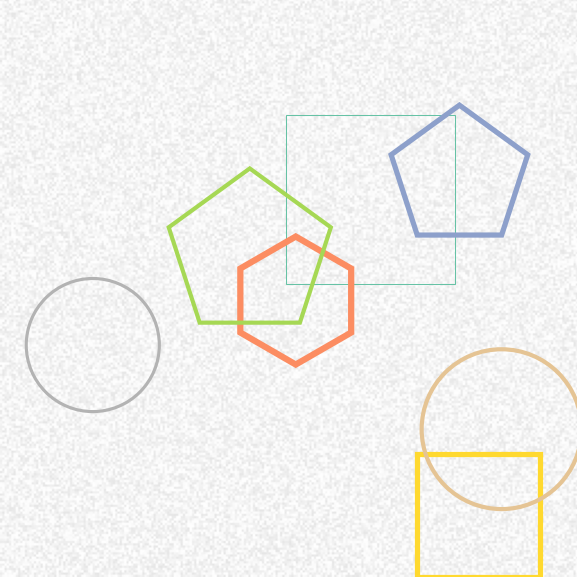[{"shape": "square", "thickness": 0.5, "radius": 0.73, "center": [0.641, 0.654]}, {"shape": "hexagon", "thickness": 3, "radius": 0.55, "center": [0.512, 0.479]}, {"shape": "pentagon", "thickness": 2.5, "radius": 0.62, "center": [0.796, 0.693]}, {"shape": "pentagon", "thickness": 2, "radius": 0.74, "center": [0.433, 0.56]}, {"shape": "square", "thickness": 2.5, "radius": 0.53, "center": [0.828, 0.107]}, {"shape": "circle", "thickness": 2, "radius": 0.69, "center": [0.869, 0.256]}, {"shape": "circle", "thickness": 1.5, "radius": 0.58, "center": [0.161, 0.402]}]